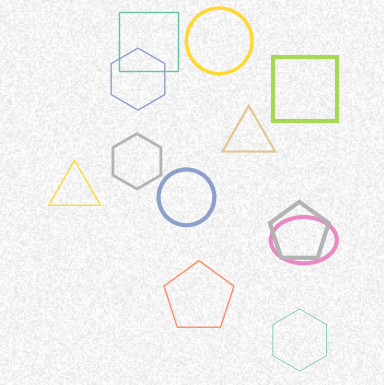[{"shape": "square", "thickness": 1, "radius": 0.39, "center": [0.385, 0.891]}, {"shape": "hexagon", "thickness": 0.5, "radius": 0.4, "center": [0.779, 0.117]}, {"shape": "pentagon", "thickness": 1, "radius": 0.48, "center": [0.517, 0.227]}, {"shape": "circle", "thickness": 3, "radius": 0.36, "center": [0.484, 0.487]}, {"shape": "hexagon", "thickness": 1, "radius": 0.4, "center": [0.358, 0.795]}, {"shape": "oval", "thickness": 3, "radius": 0.43, "center": [0.789, 0.376]}, {"shape": "square", "thickness": 3, "radius": 0.41, "center": [0.792, 0.769]}, {"shape": "circle", "thickness": 2.5, "radius": 0.43, "center": [0.569, 0.894]}, {"shape": "triangle", "thickness": 1, "radius": 0.39, "center": [0.194, 0.506]}, {"shape": "triangle", "thickness": 1.5, "radius": 0.4, "center": [0.646, 0.646]}, {"shape": "hexagon", "thickness": 2, "radius": 0.36, "center": [0.356, 0.581]}, {"shape": "pentagon", "thickness": 3, "radius": 0.4, "center": [0.777, 0.395]}]